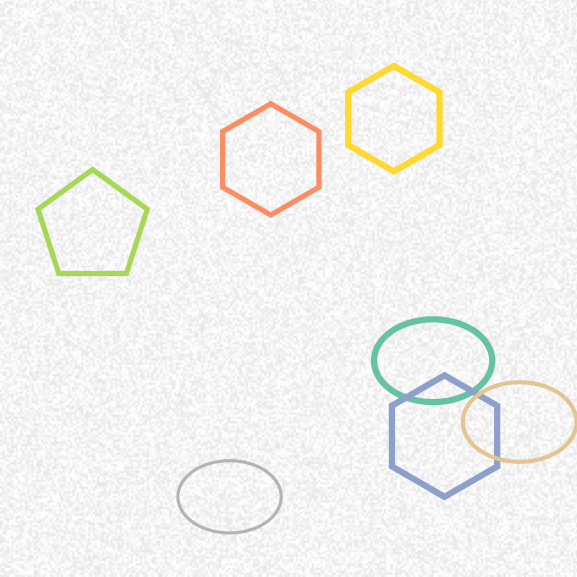[{"shape": "oval", "thickness": 3, "radius": 0.51, "center": [0.75, 0.375]}, {"shape": "hexagon", "thickness": 2.5, "radius": 0.48, "center": [0.469, 0.723]}, {"shape": "hexagon", "thickness": 3, "radius": 0.53, "center": [0.77, 0.244]}, {"shape": "pentagon", "thickness": 2.5, "radius": 0.5, "center": [0.16, 0.606]}, {"shape": "hexagon", "thickness": 3, "radius": 0.46, "center": [0.682, 0.794]}, {"shape": "oval", "thickness": 2, "radius": 0.49, "center": [0.9, 0.268]}, {"shape": "oval", "thickness": 1.5, "radius": 0.45, "center": [0.398, 0.139]}]